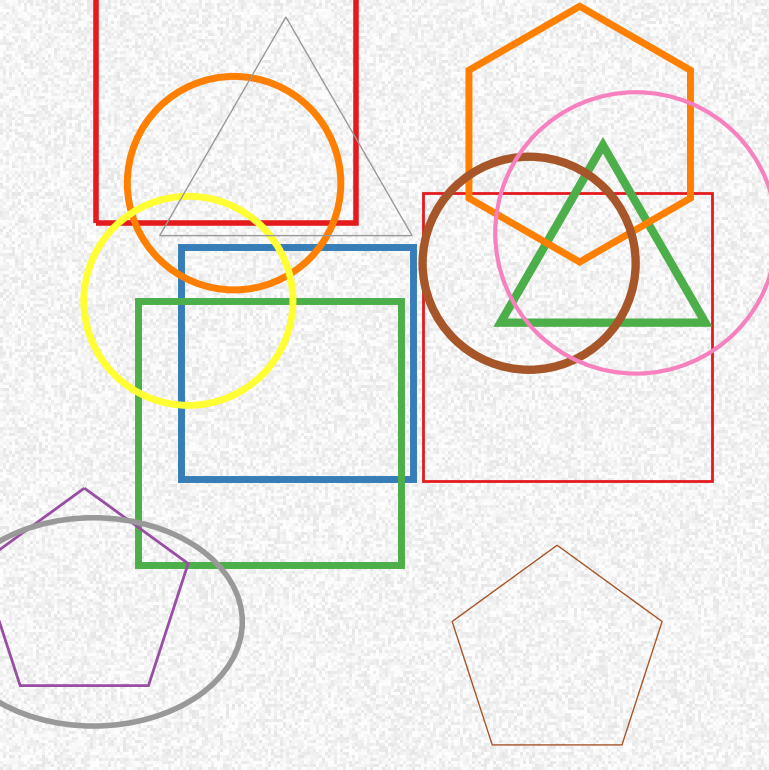[{"shape": "square", "thickness": 1, "radius": 0.94, "center": [0.737, 0.562]}, {"shape": "square", "thickness": 2, "radius": 0.84, "center": [0.294, 0.88]}, {"shape": "square", "thickness": 2.5, "radius": 0.75, "center": [0.386, 0.528]}, {"shape": "square", "thickness": 2.5, "radius": 0.86, "center": [0.35, 0.437]}, {"shape": "triangle", "thickness": 3, "radius": 0.77, "center": [0.783, 0.658]}, {"shape": "pentagon", "thickness": 1, "radius": 0.71, "center": [0.11, 0.224]}, {"shape": "circle", "thickness": 2.5, "radius": 0.69, "center": [0.304, 0.762]}, {"shape": "hexagon", "thickness": 2.5, "radius": 0.83, "center": [0.753, 0.826]}, {"shape": "circle", "thickness": 2.5, "radius": 0.68, "center": [0.245, 0.609]}, {"shape": "pentagon", "thickness": 0.5, "radius": 0.72, "center": [0.724, 0.149]}, {"shape": "circle", "thickness": 3, "radius": 0.69, "center": [0.687, 0.658]}, {"shape": "circle", "thickness": 1.5, "radius": 0.91, "center": [0.826, 0.698]}, {"shape": "triangle", "thickness": 0.5, "radius": 0.95, "center": [0.371, 0.789]}, {"shape": "oval", "thickness": 2, "radius": 0.97, "center": [0.122, 0.192]}]